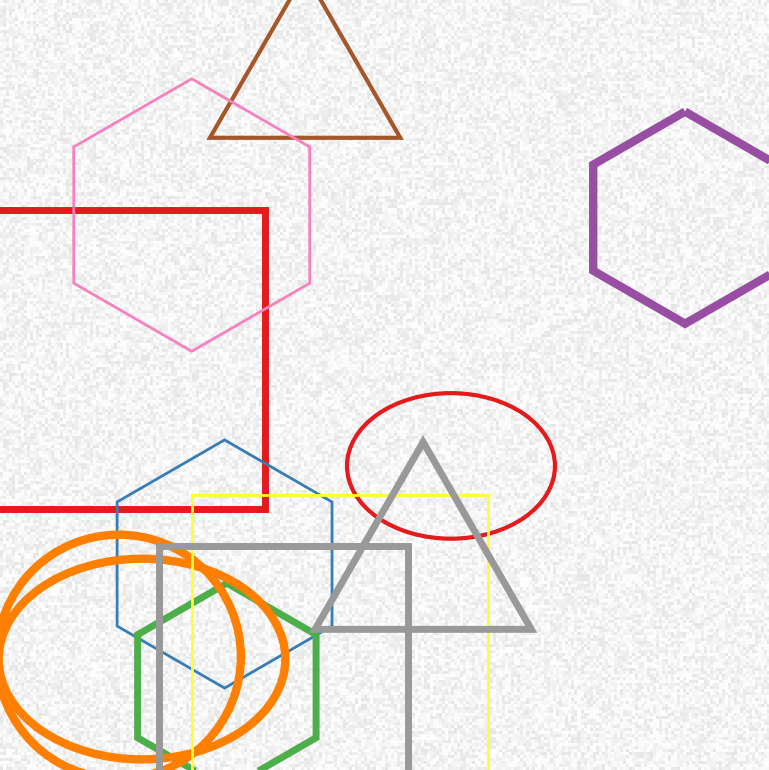[{"shape": "oval", "thickness": 1.5, "radius": 0.68, "center": [0.586, 0.395]}, {"shape": "square", "thickness": 2.5, "radius": 0.97, "center": [0.151, 0.533]}, {"shape": "hexagon", "thickness": 1, "radius": 0.81, "center": [0.292, 0.268]}, {"shape": "hexagon", "thickness": 2.5, "radius": 0.67, "center": [0.295, 0.109]}, {"shape": "hexagon", "thickness": 3, "radius": 0.69, "center": [0.89, 0.717]}, {"shape": "circle", "thickness": 3, "radius": 0.79, "center": [0.154, 0.147]}, {"shape": "oval", "thickness": 3, "radius": 0.93, "center": [0.184, 0.144]}, {"shape": "square", "thickness": 1, "radius": 0.96, "center": [0.442, 0.165]}, {"shape": "triangle", "thickness": 1.5, "radius": 0.71, "center": [0.396, 0.892]}, {"shape": "hexagon", "thickness": 1, "radius": 0.88, "center": [0.249, 0.721]}, {"shape": "square", "thickness": 2.5, "radius": 0.81, "center": [0.368, 0.129]}, {"shape": "triangle", "thickness": 2.5, "radius": 0.81, "center": [0.55, 0.264]}]